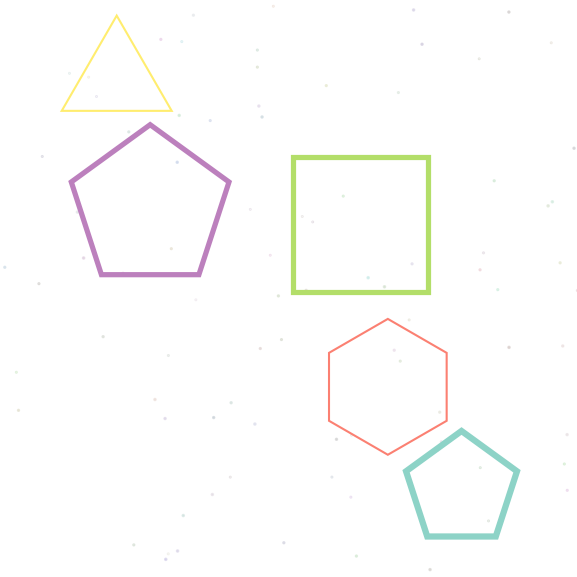[{"shape": "pentagon", "thickness": 3, "radius": 0.5, "center": [0.799, 0.152]}, {"shape": "hexagon", "thickness": 1, "radius": 0.59, "center": [0.672, 0.329]}, {"shape": "square", "thickness": 2.5, "radius": 0.58, "center": [0.624, 0.61]}, {"shape": "pentagon", "thickness": 2.5, "radius": 0.72, "center": [0.26, 0.64]}, {"shape": "triangle", "thickness": 1, "radius": 0.55, "center": [0.202, 0.862]}]